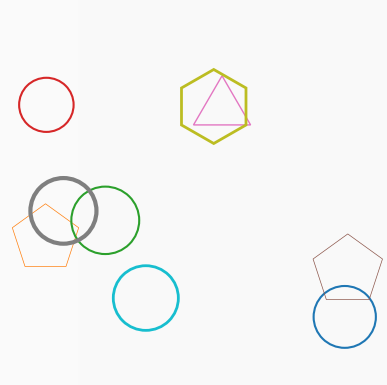[{"shape": "circle", "thickness": 1.5, "radius": 0.4, "center": [0.89, 0.177]}, {"shape": "pentagon", "thickness": 0.5, "radius": 0.45, "center": [0.117, 0.381]}, {"shape": "circle", "thickness": 1.5, "radius": 0.44, "center": [0.272, 0.428]}, {"shape": "circle", "thickness": 1.5, "radius": 0.35, "center": [0.12, 0.728]}, {"shape": "pentagon", "thickness": 0.5, "radius": 0.47, "center": [0.897, 0.298]}, {"shape": "triangle", "thickness": 1, "radius": 0.43, "center": [0.573, 0.718]}, {"shape": "circle", "thickness": 3, "radius": 0.43, "center": [0.164, 0.452]}, {"shape": "hexagon", "thickness": 2, "radius": 0.48, "center": [0.552, 0.723]}, {"shape": "circle", "thickness": 2, "radius": 0.42, "center": [0.376, 0.226]}]